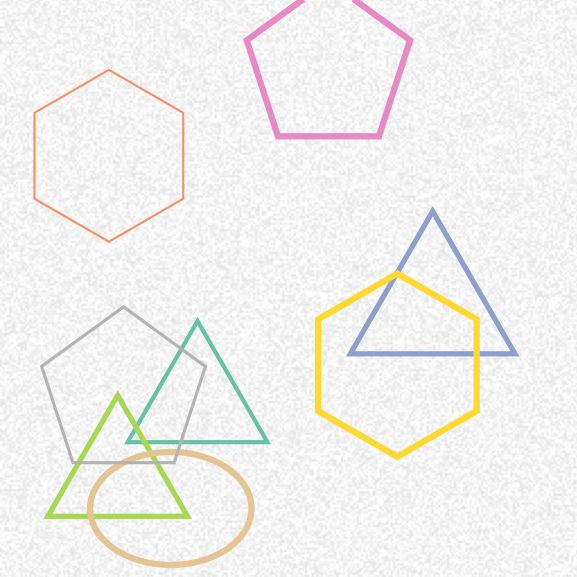[{"shape": "triangle", "thickness": 2, "radius": 0.7, "center": [0.342, 0.303]}, {"shape": "hexagon", "thickness": 1, "radius": 0.74, "center": [0.188, 0.729]}, {"shape": "triangle", "thickness": 2.5, "radius": 0.82, "center": [0.749, 0.469]}, {"shape": "pentagon", "thickness": 3, "radius": 0.74, "center": [0.569, 0.883]}, {"shape": "triangle", "thickness": 2.5, "radius": 0.7, "center": [0.204, 0.175]}, {"shape": "hexagon", "thickness": 3, "radius": 0.79, "center": [0.688, 0.367]}, {"shape": "oval", "thickness": 3, "radius": 0.7, "center": [0.296, 0.119]}, {"shape": "pentagon", "thickness": 1.5, "radius": 0.75, "center": [0.214, 0.319]}]